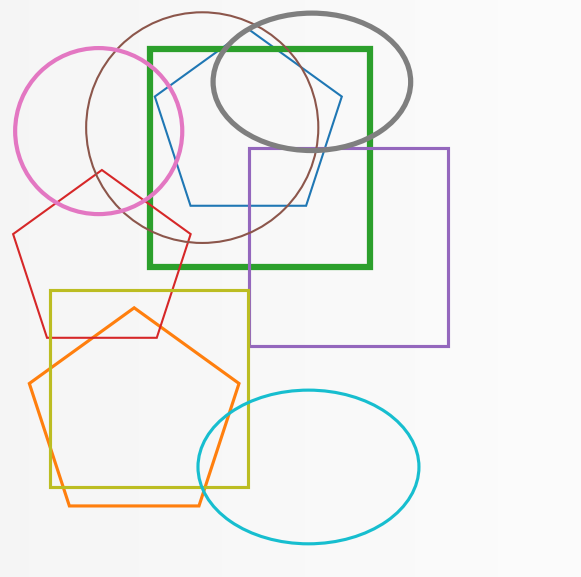[{"shape": "pentagon", "thickness": 1, "radius": 0.85, "center": [0.427, 0.78]}, {"shape": "pentagon", "thickness": 1.5, "radius": 0.95, "center": [0.231, 0.276]}, {"shape": "square", "thickness": 3, "radius": 0.95, "center": [0.447, 0.726]}, {"shape": "pentagon", "thickness": 1, "radius": 0.8, "center": [0.175, 0.544]}, {"shape": "square", "thickness": 1.5, "radius": 0.86, "center": [0.599, 0.571]}, {"shape": "circle", "thickness": 1, "radius": 1.0, "center": [0.348, 0.778]}, {"shape": "circle", "thickness": 2, "radius": 0.72, "center": [0.17, 0.772]}, {"shape": "oval", "thickness": 2.5, "radius": 0.85, "center": [0.537, 0.857]}, {"shape": "square", "thickness": 1.5, "radius": 0.85, "center": [0.256, 0.326]}, {"shape": "oval", "thickness": 1.5, "radius": 0.95, "center": [0.531, 0.191]}]